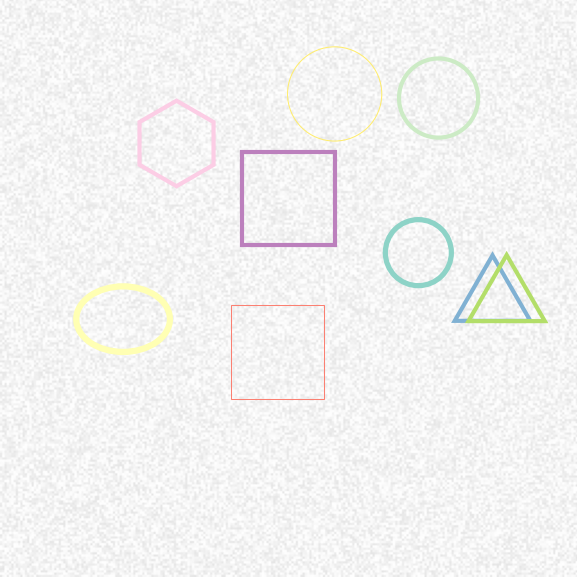[{"shape": "circle", "thickness": 2.5, "radius": 0.29, "center": [0.724, 0.562]}, {"shape": "oval", "thickness": 3, "radius": 0.41, "center": [0.213, 0.447]}, {"shape": "square", "thickness": 0.5, "radius": 0.41, "center": [0.481, 0.389]}, {"shape": "triangle", "thickness": 2, "radius": 0.38, "center": [0.853, 0.481]}, {"shape": "triangle", "thickness": 2, "radius": 0.38, "center": [0.877, 0.481]}, {"shape": "hexagon", "thickness": 2, "radius": 0.37, "center": [0.306, 0.751]}, {"shape": "square", "thickness": 2, "radius": 0.4, "center": [0.499, 0.656]}, {"shape": "circle", "thickness": 2, "radius": 0.34, "center": [0.759, 0.829]}, {"shape": "circle", "thickness": 0.5, "radius": 0.41, "center": [0.579, 0.836]}]